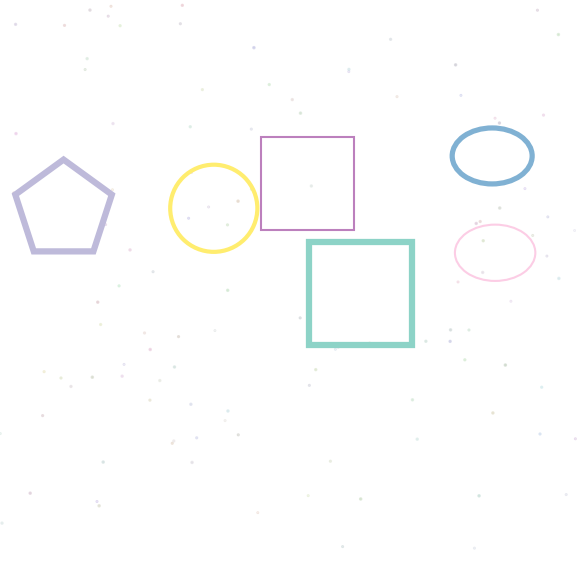[{"shape": "square", "thickness": 3, "radius": 0.45, "center": [0.624, 0.491]}, {"shape": "pentagon", "thickness": 3, "radius": 0.44, "center": [0.11, 0.635]}, {"shape": "oval", "thickness": 2.5, "radius": 0.35, "center": [0.852, 0.729]}, {"shape": "oval", "thickness": 1, "radius": 0.35, "center": [0.857, 0.561]}, {"shape": "square", "thickness": 1, "radius": 0.4, "center": [0.532, 0.681]}, {"shape": "circle", "thickness": 2, "radius": 0.38, "center": [0.37, 0.638]}]